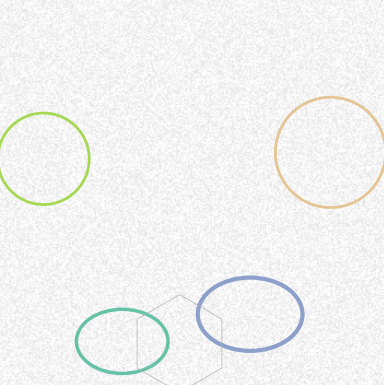[{"shape": "oval", "thickness": 2.5, "radius": 0.6, "center": [0.317, 0.113]}, {"shape": "oval", "thickness": 3, "radius": 0.68, "center": [0.65, 0.184]}, {"shape": "circle", "thickness": 2, "radius": 0.59, "center": [0.113, 0.588]}, {"shape": "circle", "thickness": 2, "radius": 0.72, "center": [0.858, 0.604]}, {"shape": "hexagon", "thickness": 0.5, "radius": 0.64, "center": [0.466, 0.107]}]